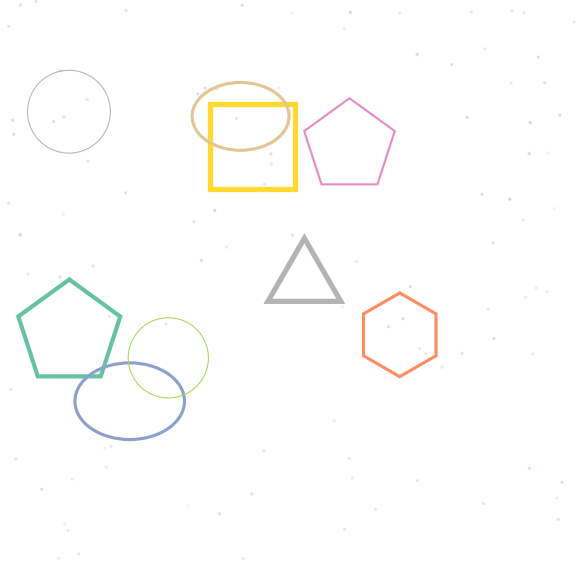[{"shape": "pentagon", "thickness": 2, "radius": 0.46, "center": [0.12, 0.422]}, {"shape": "hexagon", "thickness": 1.5, "radius": 0.36, "center": [0.692, 0.419]}, {"shape": "oval", "thickness": 1.5, "radius": 0.47, "center": [0.225, 0.304]}, {"shape": "pentagon", "thickness": 1, "radius": 0.41, "center": [0.605, 0.747]}, {"shape": "circle", "thickness": 0.5, "radius": 0.35, "center": [0.291, 0.38]}, {"shape": "square", "thickness": 2.5, "radius": 0.37, "center": [0.438, 0.746]}, {"shape": "oval", "thickness": 1.5, "radius": 0.42, "center": [0.417, 0.798]}, {"shape": "triangle", "thickness": 2.5, "radius": 0.36, "center": [0.527, 0.514]}, {"shape": "circle", "thickness": 0.5, "radius": 0.36, "center": [0.119, 0.806]}]